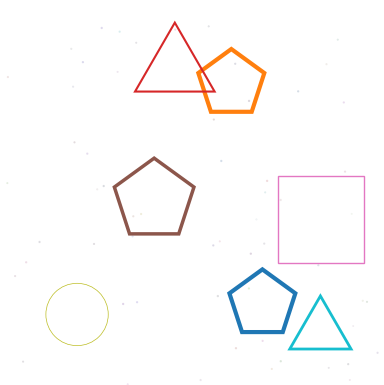[{"shape": "pentagon", "thickness": 3, "radius": 0.45, "center": [0.682, 0.21]}, {"shape": "pentagon", "thickness": 3, "radius": 0.45, "center": [0.601, 0.783]}, {"shape": "triangle", "thickness": 1.5, "radius": 0.6, "center": [0.454, 0.822]}, {"shape": "pentagon", "thickness": 2.5, "radius": 0.54, "center": [0.4, 0.48]}, {"shape": "square", "thickness": 1, "radius": 0.56, "center": [0.833, 0.43]}, {"shape": "circle", "thickness": 0.5, "radius": 0.4, "center": [0.2, 0.183]}, {"shape": "triangle", "thickness": 2, "radius": 0.46, "center": [0.832, 0.139]}]